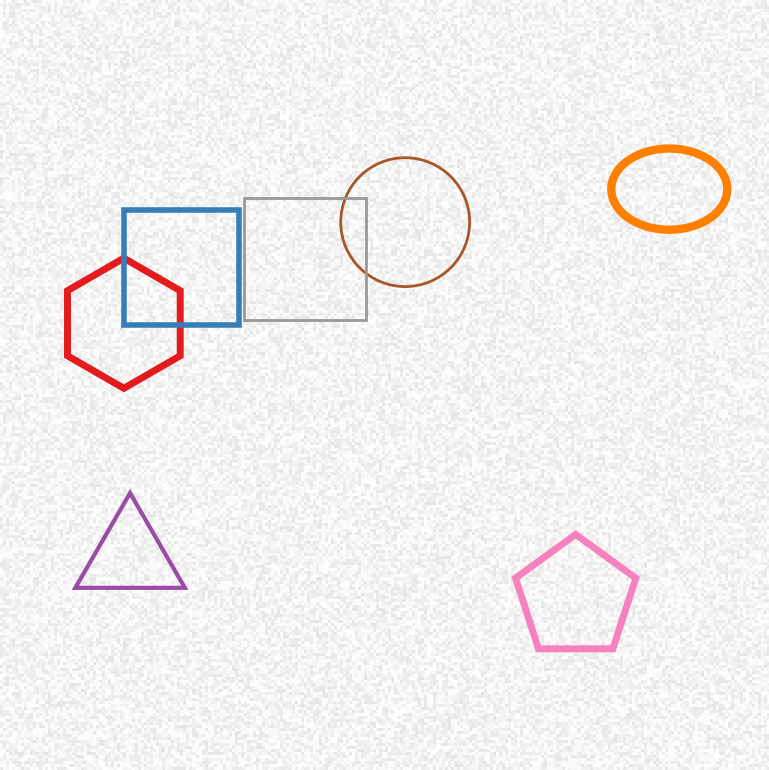[{"shape": "hexagon", "thickness": 2.5, "radius": 0.42, "center": [0.161, 0.58]}, {"shape": "square", "thickness": 2, "radius": 0.37, "center": [0.236, 0.653]}, {"shape": "triangle", "thickness": 1.5, "radius": 0.41, "center": [0.169, 0.278]}, {"shape": "oval", "thickness": 3, "radius": 0.38, "center": [0.869, 0.754]}, {"shape": "circle", "thickness": 1, "radius": 0.42, "center": [0.526, 0.711]}, {"shape": "pentagon", "thickness": 2.5, "radius": 0.41, "center": [0.748, 0.224]}, {"shape": "square", "thickness": 1, "radius": 0.4, "center": [0.396, 0.664]}]